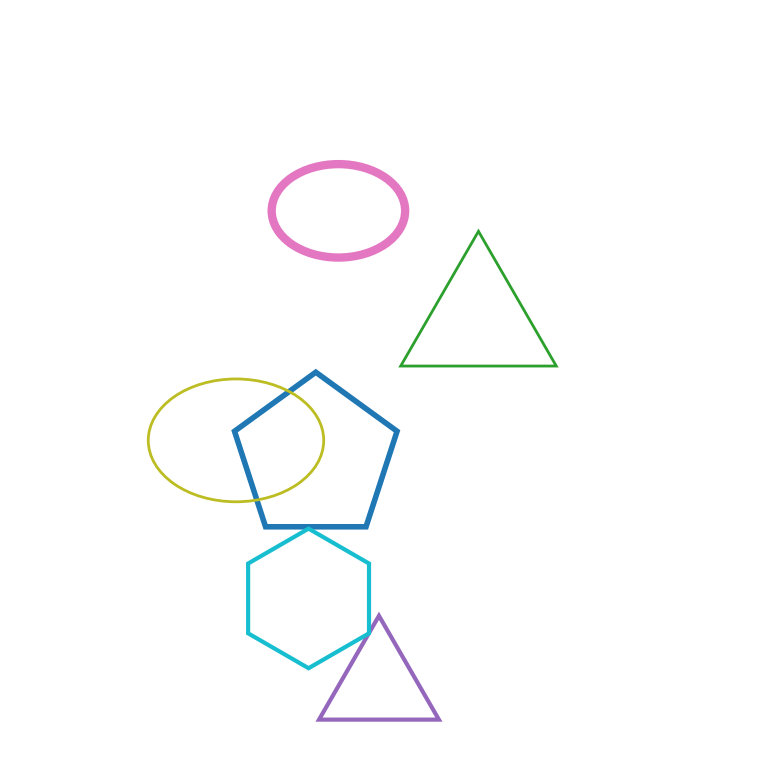[{"shape": "pentagon", "thickness": 2, "radius": 0.55, "center": [0.41, 0.406]}, {"shape": "triangle", "thickness": 1, "radius": 0.58, "center": [0.621, 0.583]}, {"shape": "triangle", "thickness": 1.5, "radius": 0.45, "center": [0.492, 0.11]}, {"shape": "oval", "thickness": 3, "radius": 0.43, "center": [0.439, 0.726]}, {"shape": "oval", "thickness": 1, "radius": 0.57, "center": [0.306, 0.428]}, {"shape": "hexagon", "thickness": 1.5, "radius": 0.45, "center": [0.401, 0.223]}]